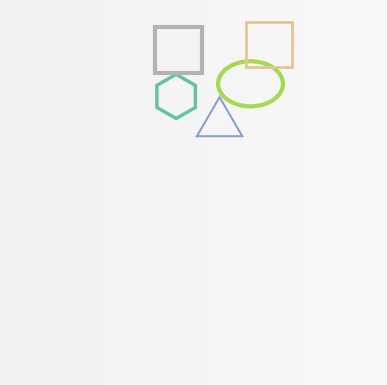[{"shape": "hexagon", "thickness": 2.5, "radius": 0.29, "center": [0.455, 0.75]}, {"shape": "triangle", "thickness": 1.5, "radius": 0.34, "center": [0.567, 0.68]}, {"shape": "oval", "thickness": 3, "radius": 0.42, "center": [0.646, 0.782]}, {"shape": "square", "thickness": 2, "radius": 0.3, "center": [0.693, 0.885]}, {"shape": "square", "thickness": 3, "radius": 0.3, "center": [0.461, 0.869]}]